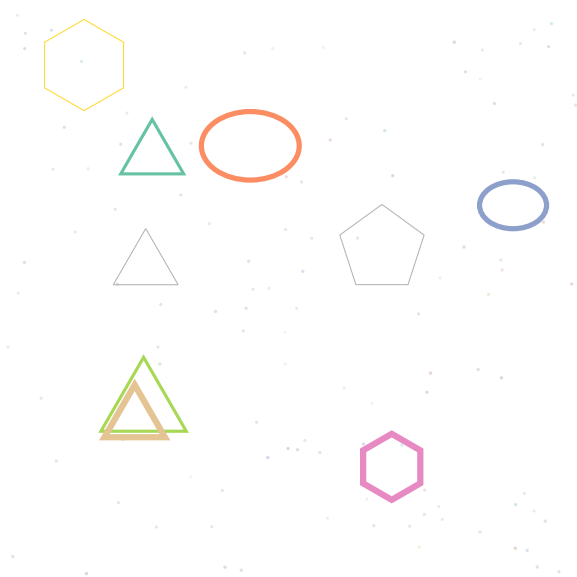[{"shape": "triangle", "thickness": 1.5, "radius": 0.31, "center": [0.264, 0.729]}, {"shape": "oval", "thickness": 2.5, "radius": 0.42, "center": [0.433, 0.747]}, {"shape": "oval", "thickness": 2.5, "radius": 0.29, "center": [0.888, 0.644]}, {"shape": "hexagon", "thickness": 3, "radius": 0.29, "center": [0.678, 0.191]}, {"shape": "triangle", "thickness": 1.5, "radius": 0.43, "center": [0.249, 0.295]}, {"shape": "hexagon", "thickness": 0.5, "radius": 0.39, "center": [0.146, 0.886]}, {"shape": "triangle", "thickness": 3, "radius": 0.3, "center": [0.233, 0.272]}, {"shape": "triangle", "thickness": 0.5, "radius": 0.32, "center": [0.252, 0.539]}, {"shape": "pentagon", "thickness": 0.5, "radius": 0.38, "center": [0.661, 0.568]}]